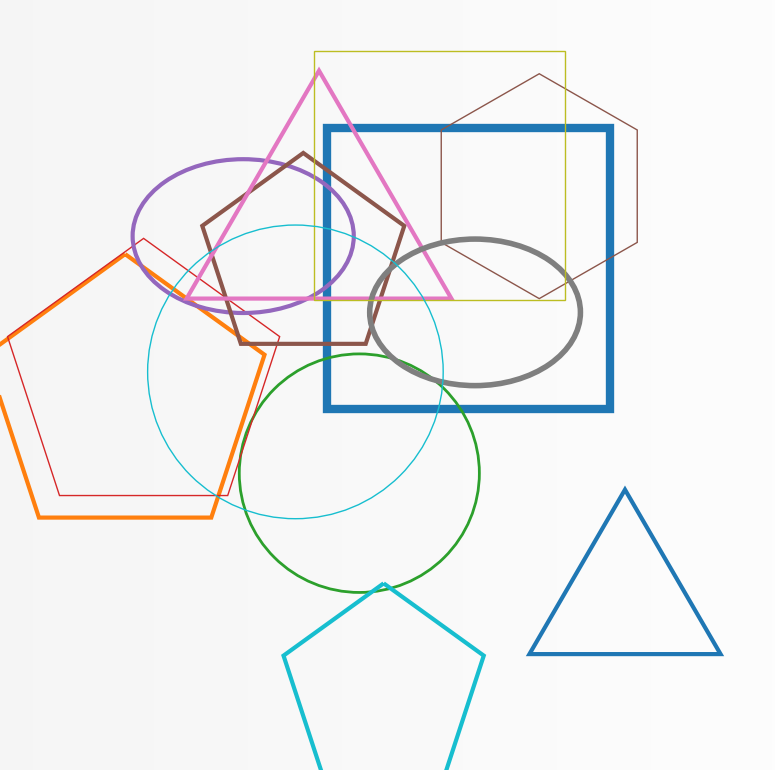[{"shape": "triangle", "thickness": 1.5, "radius": 0.71, "center": [0.806, 0.222]}, {"shape": "square", "thickness": 3, "radius": 0.91, "center": [0.605, 0.651]}, {"shape": "pentagon", "thickness": 1.5, "radius": 0.95, "center": [0.161, 0.481]}, {"shape": "circle", "thickness": 1, "radius": 0.77, "center": [0.464, 0.385]}, {"shape": "pentagon", "thickness": 0.5, "radius": 0.92, "center": [0.185, 0.506]}, {"shape": "oval", "thickness": 1.5, "radius": 0.71, "center": [0.314, 0.693]}, {"shape": "hexagon", "thickness": 0.5, "radius": 0.73, "center": [0.696, 0.758]}, {"shape": "pentagon", "thickness": 1.5, "radius": 0.69, "center": [0.391, 0.664]}, {"shape": "triangle", "thickness": 1.5, "radius": 0.99, "center": [0.412, 0.711]}, {"shape": "oval", "thickness": 2, "radius": 0.68, "center": [0.613, 0.594]}, {"shape": "square", "thickness": 0.5, "radius": 0.81, "center": [0.567, 0.772]}, {"shape": "circle", "thickness": 0.5, "radius": 0.95, "center": [0.381, 0.517]}, {"shape": "pentagon", "thickness": 1.5, "radius": 0.68, "center": [0.495, 0.107]}]